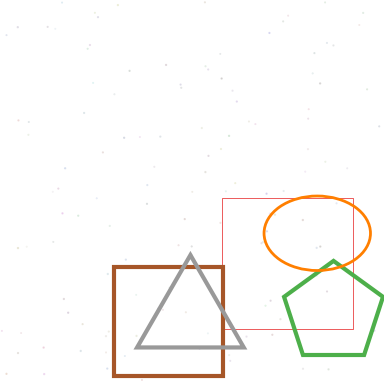[{"shape": "square", "thickness": 0.5, "radius": 0.85, "center": [0.748, 0.316]}, {"shape": "pentagon", "thickness": 3, "radius": 0.68, "center": [0.866, 0.187]}, {"shape": "oval", "thickness": 2, "radius": 0.69, "center": [0.824, 0.394]}, {"shape": "square", "thickness": 3, "radius": 0.71, "center": [0.437, 0.166]}, {"shape": "triangle", "thickness": 3, "radius": 0.8, "center": [0.495, 0.178]}]